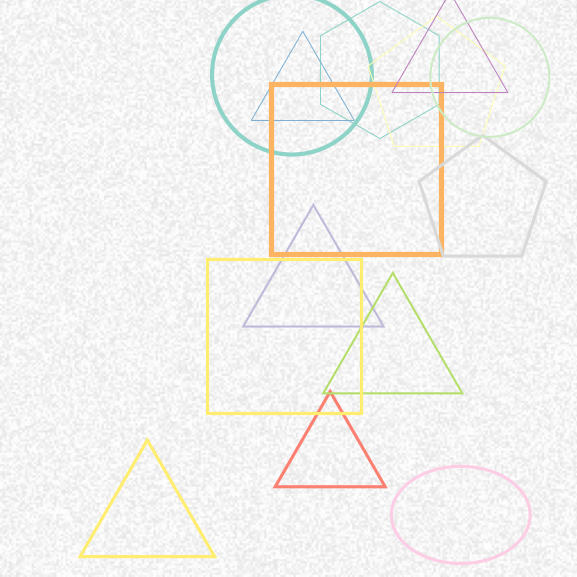[{"shape": "hexagon", "thickness": 0.5, "radius": 0.59, "center": [0.658, 0.878]}, {"shape": "circle", "thickness": 2, "radius": 0.69, "center": [0.506, 0.87]}, {"shape": "pentagon", "thickness": 0.5, "radius": 0.62, "center": [0.756, 0.846]}, {"shape": "triangle", "thickness": 1, "radius": 0.7, "center": [0.543, 0.504]}, {"shape": "triangle", "thickness": 1.5, "radius": 0.55, "center": [0.572, 0.211]}, {"shape": "triangle", "thickness": 0.5, "radius": 0.51, "center": [0.524, 0.842]}, {"shape": "square", "thickness": 2.5, "radius": 0.74, "center": [0.617, 0.706]}, {"shape": "triangle", "thickness": 1, "radius": 0.7, "center": [0.68, 0.388]}, {"shape": "oval", "thickness": 1.5, "radius": 0.6, "center": [0.798, 0.108]}, {"shape": "pentagon", "thickness": 1.5, "radius": 0.58, "center": [0.836, 0.649]}, {"shape": "triangle", "thickness": 0.5, "radius": 0.58, "center": [0.779, 0.897]}, {"shape": "circle", "thickness": 1, "radius": 0.52, "center": [0.848, 0.865]}, {"shape": "triangle", "thickness": 1.5, "radius": 0.67, "center": [0.255, 0.103]}, {"shape": "square", "thickness": 1.5, "radius": 0.67, "center": [0.491, 0.418]}]